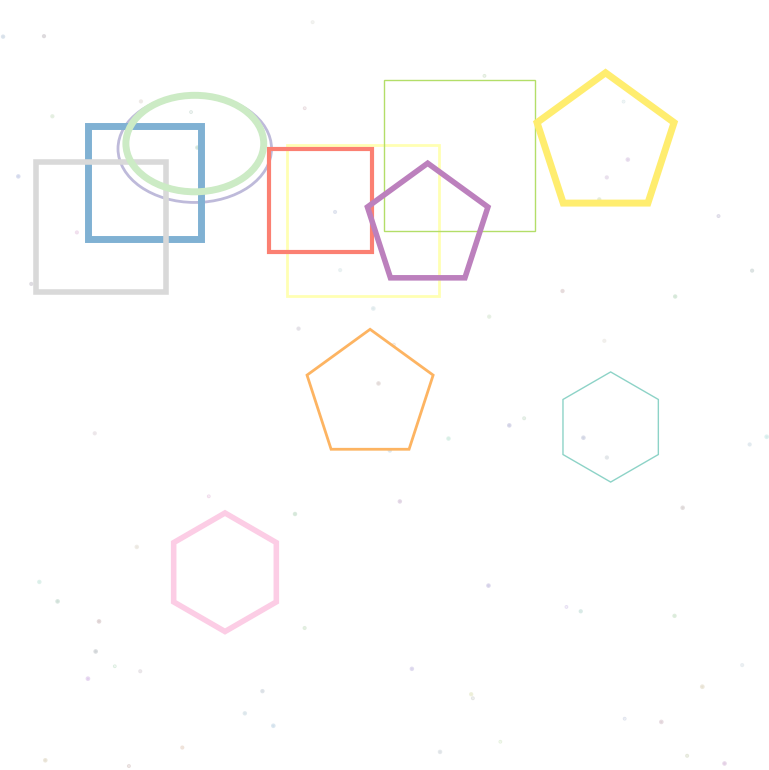[{"shape": "hexagon", "thickness": 0.5, "radius": 0.36, "center": [0.793, 0.445]}, {"shape": "square", "thickness": 1, "radius": 0.49, "center": [0.471, 0.714]}, {"shape": "oval", "thickness": 1, "radius": 0.5, "center": [0.253, 0.807]}, {"shape": "square", "thickness": 1.5, "radius": 0.33, "center": [0.416, 0.739]}, {"shape": "square", "thickness": 2.5, "radius": 0.37, "center": [0.187, 0.763]}, {"shape": "pentagon", "thickness": 1, "radius": 0.43, "center": [0.481, 0.486]}, {"shape": "square", "thickness": 0.5, "radius": 0.49, "center": [0.596, 0.798]}, {"shape": "hexagon", "thickness": 2, "radius": 0.38, "center": [0.292, 0.257]}, {"shape": "square", "thickness": 2, "radius": 0.42, "center": [0.131, 0.705]}, {"shape": "pentagon", "thickness": 2, "radius": 0.41, "center": [0.555, 0.706]}, {"shape": "oval", "thickness": 2.5, "radius": 0.45, "center": [0.253, 0.814]}, {"shape": "pentagon", "thickness": 2.5, "radius": 0.47, "center": [0.786, 0.812]}]